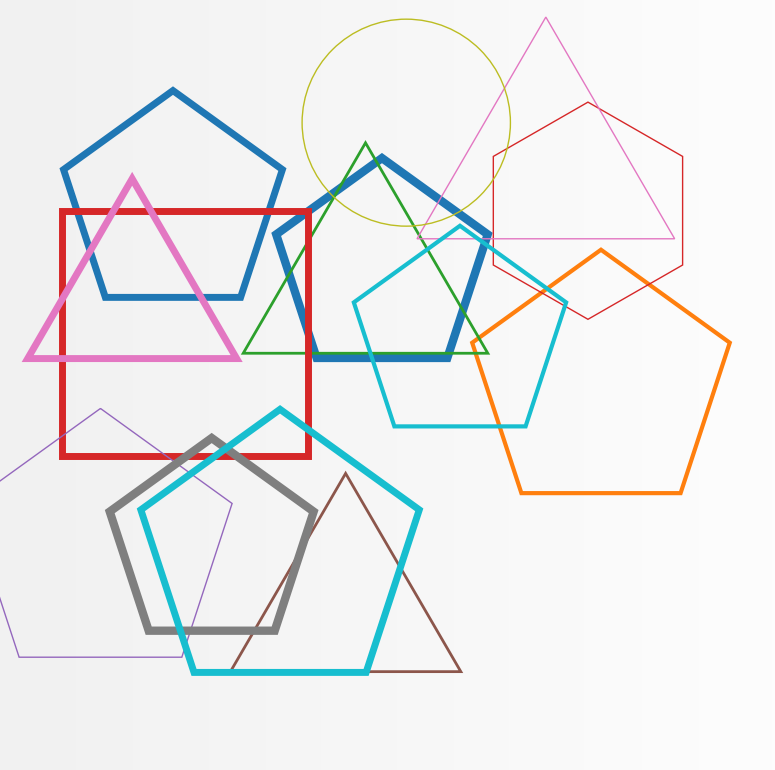[{"shape": "pentagon", "thickness": 3, "radius": 0.72, "center": [0.493, 0.651]}, {"shape": "pentagon", "thickness": 2.5, "radius": 0.74, "center": [0.223, 0.734]}, {"shape": "pentagon", "thickness": 1.5, "radius": 0.87, "center": [0.775, 0.501]}, {"shape": "triangle", "thickness": 1, "radius": 0.91, "center": [0.472, 0.632]}, {"shape": "hexagon", "thickness": 0.5, "radius": 0.71, "center": [0.759, 0.726]}, {"shape": "square", "thickness": 2.5, "radius": 0.79, "center": [0.239, 0.567]}, {"shape": "pentagon", "thickness": 0.5, "radius": 0.89, "center": [0.13, 0.291]}, {"shape": "triangle", "thickness": 1, "radius": 0.86, "center": [0.446, 0.214]}, {"shape": "triangle", "thickness": 0.5, "radius": 0.96, "center": [0.704, 0.786]}, {"shape": "triangle", "thickness": 2.5, "radius": 0.78, "center": [0.171, 0.612]}, {"shape": "pentagon", "thickness": 3, "radius": 0.69, "center": [0.273, 0.293]}, {"shape": "circle", "thickness": 0.5, "radius": 0.67, "center": [0.524, 0.841]}, {"shape": "pentagon", "thickness": 2.5, "radius": 0.94, "center": [0.361, 0.28]}, {"shape": "pentagon", "thickness": 1.5, "radius": 0.72, "center": [0.594, 0.563]}]